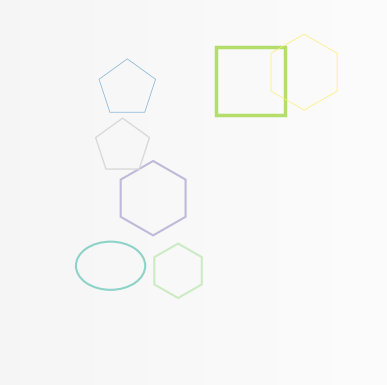[{"shape": "oval", "thickness": 1.5, "radius": 0.45, "center": [0.285, 0.31]}, {"shape": "hexagon", "thickness": 1.5, "radius": 0.48, "center": [0.395, 0.485]}, {"shape": "pentagon", "thickness": 0.5, "radius": 0.38, "center": [0.329, 0.77]}, {"shape": "square", "thickness": 2.5, "radius": 0.44, "center": [0.647, 0.79]}, {"shape": "pentagon", "thickness": 1, "radius": 0.37, "center": [0.316, 0.62]}, {"shape": "hexagon", "thickness": 1.5, "radius": 0.35, "center": [0.46, 0.297]}, {"shape": "hexagon", "thickness": 0.5, "radius": 0.49, "center": [0.785, 0.813]}]